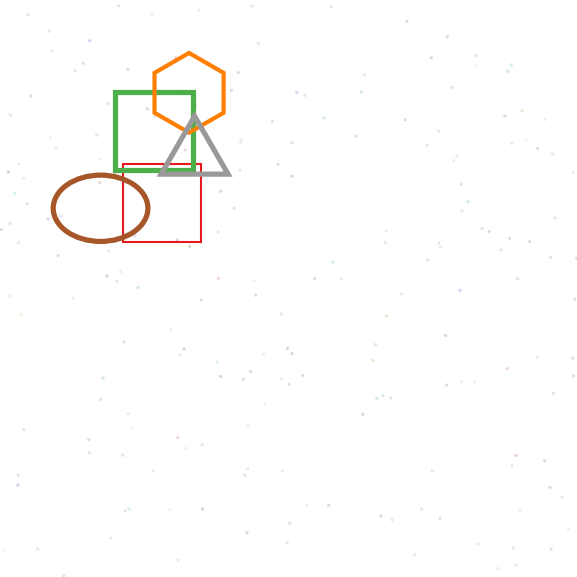[{"shape": "square", "thickness": 1, "radius": 0.34, "center": [0.28, 0.648]}, {"shape": "square", "thickness": 2.5, "radius": 0.34, "center": [0.267, 0.772]}, {"shape": "hexagon", "thickness": 2, "radius": 0.35, "center": [0.327, 0.838]}, {"shape": "oval", "thickness": 2.5, "radius": 0.41, "center": [0.174, 0.638]}, {"shape": "triangle", "thickness": 2.5, "radius": 0.33, "center": [0.337, 0.731]}]